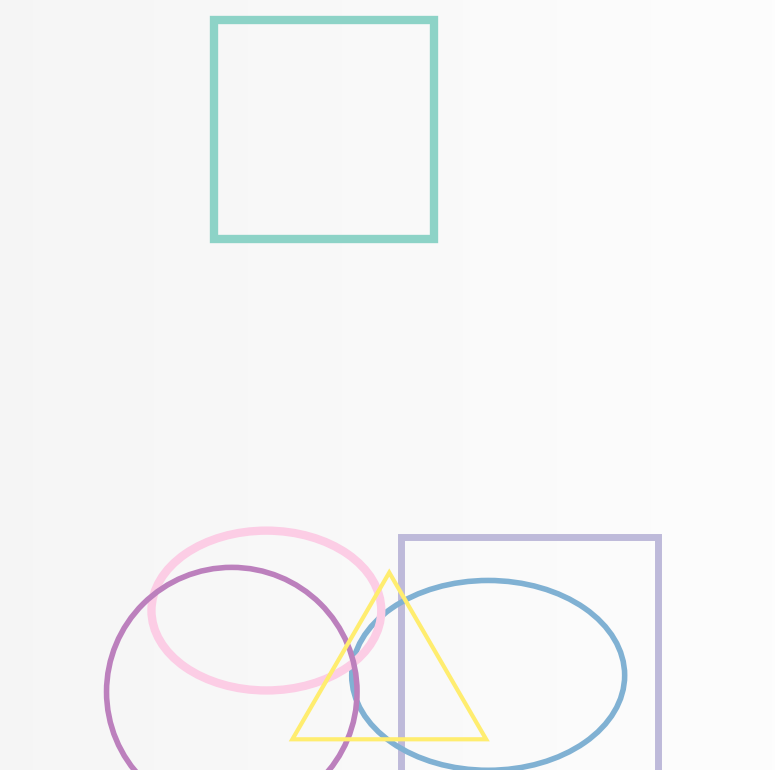[{"shape": "square", "thickness": 3, "radius": 0.71, "center": [0.418, 0.832]}, {"shape": "square", "thickness": 2.5, "radius": 0.83, "center": [0.683, 0.137]}, {"shape": "oval", "thickness": 2, "radius": 0.88, "center": [0.63, 0.123]}, {"shape": "oval", "thickness": 3, "radius": 0.74, "center": [0.344, 0.207]}, {"shape": "circle", "thickness": 2, "radius": 0.81, "center": [0.299, 0.102]}, {"shape": "triangle", "thickness": 1.5, "radius": 0.72, "center": [0.502, 0.112]}]